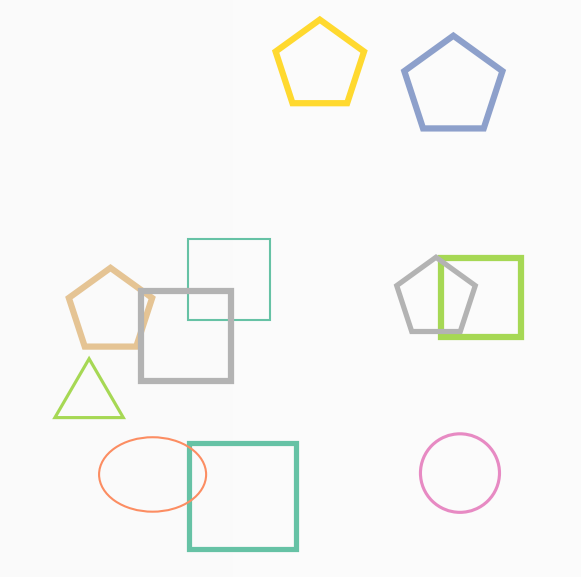[{"shape": "square", "thickness": 1, "radius": 0.35, "center": [0.394, 0.515]}, {"shape": "square", "thickness": 2.5, "radius": 0.46, "center": [0.418, 0.14]}, {"shape": "oval", "thickness": 1, "radius": 0.46, "center": [0.263, 0.178]}, {"shape": "pentagon", "thickness": 3, "radius": 0.44, "center": [0.78, 0.849]}, {"shape": "circle", "thickness": 1.5, "radius": 0.34, "center": [0.791, 0.18]}, {"shape": "triangle", "thickness": 1.5, "radius": 0.34, "center": [0.153, 0.31]}, {"shape": "square", "thickness": 3, "radius": 0.34, "center": [0.828, 0.484]}, {"shape": "pentagon", "thickness": 3, "radius": 0.4, "center": [0.55, 0.885]}, {"shape": "pentagon", "thickness": 3, "radius": 0.38, "center": [0.19, 0.46]}, {"shape": "square", "thickness": 3, "radius": 0.39, "center": [0.321, 0.418]}, {"shape": "pentagon", "thickness": 2.5, "radius": 0.36, "center": [0.75, 0.483]}]